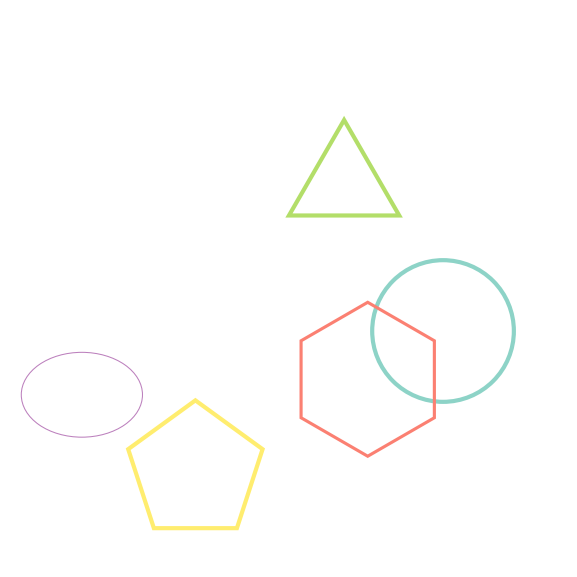[{"shape": "circle", "thickness": 2, "radius": 0.61, "center": [0.767, 0.426]}, {"shape": "hexagon", "thickness": 1.5, "radius": 0.67, "center": [0.637, 0.342]}, {"shape": "triangle", "thickness": 2, "radius": 0.55, "center": [0.596, 0.681]}, {"shape": "oval", "thickness": 0.5, "radius": 0.52, "center": [0.142, 0.316]}, {"shape": "pentagon", "thickness": 2, "radius": 0.61, "center": [0.338, 0.184]}]